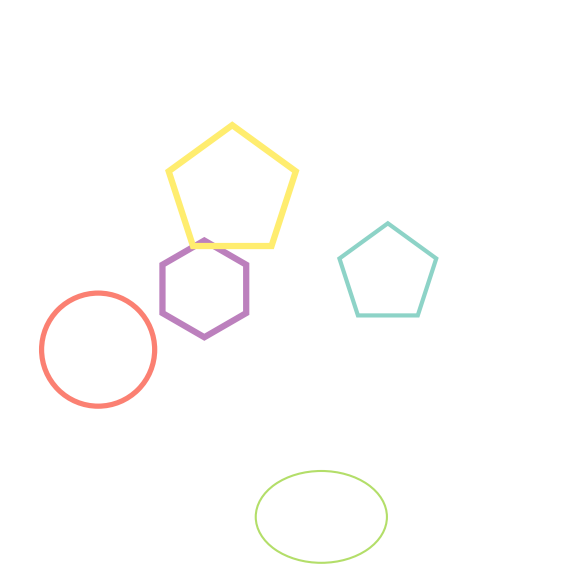[{"shape": "pentagon", "thickness": 2, "radius": 0.44, "center": [0.672, 0.524]}, {"shape": "circle", "thickness": 2.5, "radius": 0.49, "center": [0.17, 0.394]}, {"shape": "oval", "thickness": 1, "radius": 0.57, "center": [0.556, 0.104]}, {"shape": "hexagon", "thickness": 3, "radius": 0.42, "center": [0.354, 0.499]}, {"shape": "pentagon", "thickness": 3, "radius": 0.58, "center": [0.402, 0.667]}]